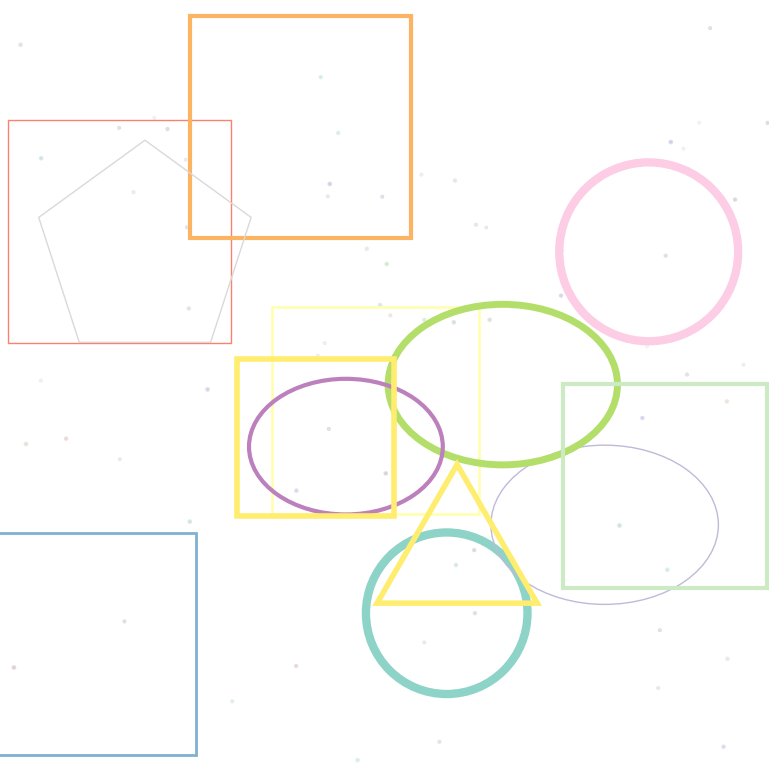[{"shape": "circle", "thickness": 3, "radius": 0.52, "center": [0.58, 0.204]}, {"shape": "square", "thickness": 1, "radius": 0.67, "center": [0.487, 0.467]}, {"shape": "oval", "thickness": 0.5, "radius": 0.74, "center": [0.785, 0.318]}, {"shape": "square", "thickness": 0.5, "radius": 0.72, "center": [0.155, 0.7]}, {"shape": "square", "thickness": 1, "radius": 0.72, "center": [0.11, 0.164]}, {"shape": "square", "thickness": 1.5, "radius": 0.72, "center": [0.39, 0.835]}, {"shape": "oval", "thickness": 2.5, "radius": 0.74, "center": [0.653, 0.501]}, {"shape": "circle", "thickness": 3, "radius": 0.58, "center": [0.842, 0.673]}, {"shape": "pentagon", "thickness": 0.5, "radius": 0.73, "center": [0.188, 0.673]}, {"shape": "oval", "thickness": 1.5, "radius": 0.63, "center": [0.449, 0.42]}, {"shape": "square", "thickness": 1.5, "radius": 0.66, "center": [0.864, 0.368]}, {"shape": "square", "thickness": 2, "radius": 0.51, "center": [0.41, 0.432]}, {"shape": "triangle", "thickness": 2, "radius": 0.6, "center": [0.594, 0.277]}]